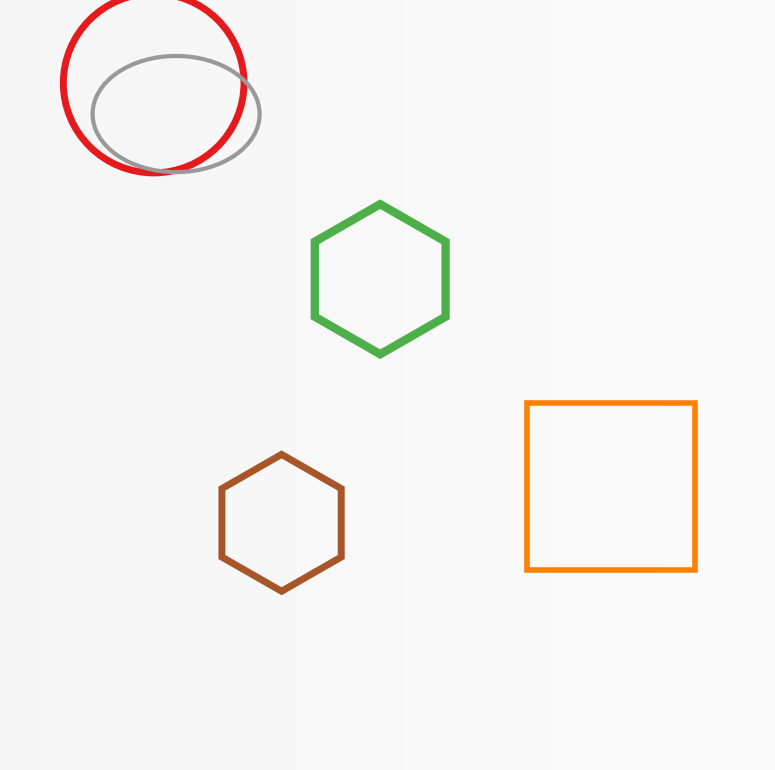[{"shape": "circle", "thickness": 2.5, "radius": 0.58, "center": [0.198, 0.892]}, {"shape": "hexagon", "thickness": 3, "radius": 0.49, "center": [0.491, 0.637]}, {"shape": "square", "thickness": 2, "radius": 0.54, "center": [0.788, 0.368]}, {"shape": "hexagon", "thickness": 2.5, "radius": 0.44, "center": [0.363, 0.321]}, {"shape": "oval", "thickness": 1.5, "radius": 0.54, "center": [0.227, 0.852]}]